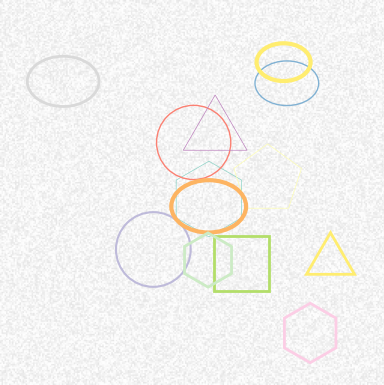[{"shape": "hexagon", "thickness": 0.5, "radius": 0.49, "center": [0.543, 0.483]}, {"shape": "pentagon", "thickness": 0.5, "radius": 0.46, "center": [0.695, 0.534]}, {"shape": "circle", "thickness": 1.5, "radius": 0.48, "center": [0.398, 0.352]}, {"shape": "circle", "thickness": 1, "radius": 0.48, "center": [0.503, 0.63]}, {"shape": "oval", "thickness": 1, "radius": 0.41, "center": [0.745, 0.784]}, {"shape": "oval", "thickness": 3, "radius": 0.49, "center": [0.542, 0.464]}, {"shape": "square", "thickness": 2, "radius": 0.36, "center": [0.628, 0.316]}, {"shape": "hexagon", "thickness": 2, "radius": 0.39, "center": [0.806, 0.135]}, {"shape": "oval", "thickness": 2, "radius": 0.47, "center": [0.164, 0.789]}, {"shape": "triangle", "thickness": 0.5, "radius": 0.48, "center": [0.559, 0.658]}, {"shape": "hexagon", "thickness": 2, "radius": 0.35, "center": [0.54, 0.325]}, {"shape": "oval", "thickness": 3, "radius": 0.35, "center": [0.737, 0.839]}, {"shape": "triangle", "thickness": 2, "radius": 0.36, "center": [0.858, 0.324]}]